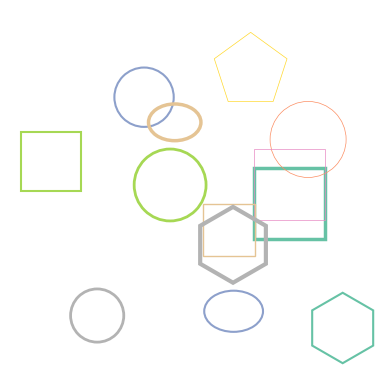[{"shape": "square", "thickness": 2.5, "radius": 0.46, "center": [0.752, 0.472]}, {"shape": "hexagon", "thickness": 1.5, "radius": 0.46, "center": [0.89, 0.148]}, {"shape": "circle", "thickness": 0.5, "radius": 0.49, "center": [0.8, 0.638]}, {"shape": "oval", "thickness": 1.5, "radius": 0.38, "center": [0.607, 0.192]}, {"shape": "circle", "thickness": 1.5, "radius": 0.39, "center": [0.374, 0.748]}, {"shape": "square", "thickness": 0.5, "radius": 0.46, "center": [0.753, 0.521]}, {"shape": "circle", "thickness": 2, "radius": 0.47, "center": [0.442, 0.519]}, {"shape": "square", "thickness": 1.5, "radius": 0.39, "center": [0.133, 0.581]}, {"shape": "pentagon", "thickness": 0.5, "radius": 0.5, "center": [0.651, 0.817]}, {"shape": "square", "thickness": 1, "radius": 0.34, "center": [0.594, 0.402]}, {"shape": "oval", "thickness": 2.5, "radius": 0.34, "center": [0.454, 0.682]}, {"shape": "circle", "thickness": 2, "radius": 0.35, "center": [0.252, 0.18]}, {"shape": "hexagon", "thickness": 3, "radius": 0.49, "center": [0.605, 0.364]}]